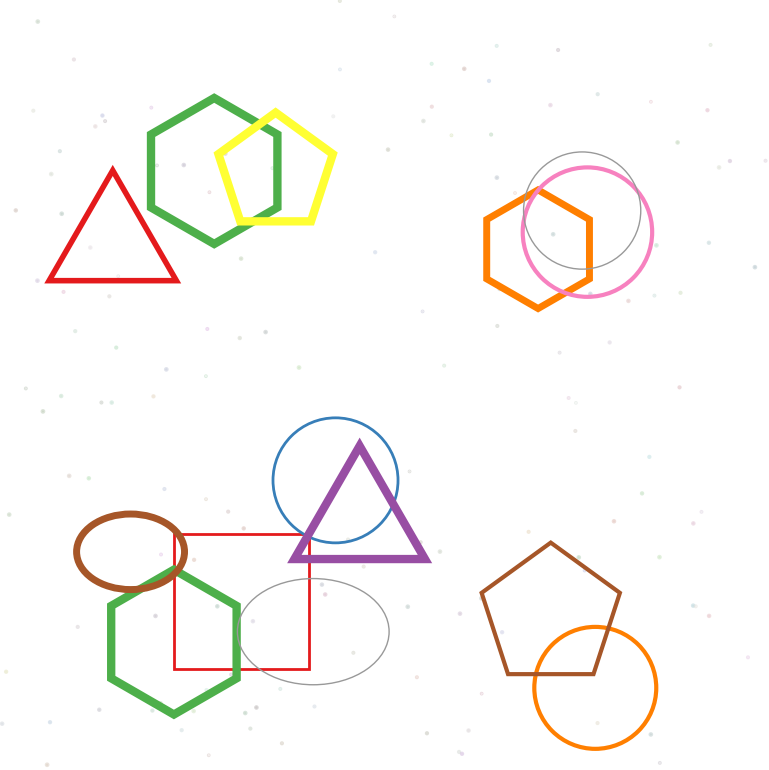[{"shape": "square", "thickness": 1, "radius": 0.44, "center": [0.313, 0.219]}, {"shape": "triangle", "thickness": 2, "radius": 0.48, "center": [0.146, 0.683]}, {"shape": "circle", "thickness": 1, "radius": 0.41, "center": [0.436, 0.376]}, {"shape": "hexagon", "thickness": 3, "radius": 0.47, "center": [0.278, 0.778]}, {"shape": "hexagon", "thickness": 3, "radius": 0.47, "center": [0.226, 0.166]}, {"shape": "triangle", "thickness": 3, "radius": 0.49, "center": [0.467, 0.323]}, {"shape": "circle", "thickness": 1.5, "radius": 0.4, "center": [0.773, 0.107]}, {"shape": "hexagon", "thickness": 2.5, "radius": 0.39, "center": [0.699, 0.676]}, {"shape": "pentagon", "thickness": 3, "radius": 0.39, "center": [0.358, 0.776]}, {"shape": "oval", "thickness": 2.5, "radius": 0.35, "center": [0.17, 0.283]}, {"shape": "pentagon", "thickness": 1.5, "radius": 0.47, "center": [0.715, 0.201]}, {"shape": "circle", "thickness": 1.5, "radius": 0.42, "center": [0.763, 0.699]}, {"shape": "circle", "thickness": 0.5, "radius": 0.38, "center": [0.756, 0.727]}, {"shape": "oval", "thickness": 0.5, "radius": 0.49, "center": [0.407, 0.18]}]